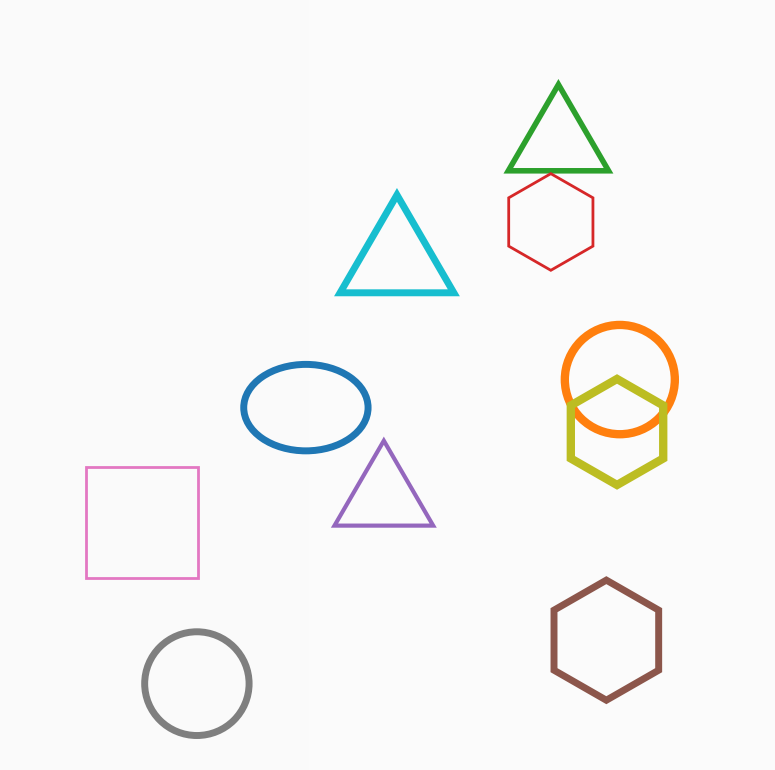[{"shape": "oval", "thickness": 2.5, "radius": 0.4, "center": [0.395, 0.471]}, {"shape": "circle", "thickness": 3, "radius": 0.35, "center": [0.8, 0.507]}, {"shape": "triangle", "thickness": 2, "radius": 0.37, "center": [0.721, 0.816]}, {"shape": "hexagon", "thickness": 1, "radius": 0.31, "center": [0.711, 0.712]}, {"shape": "triangle", "thickness": 1.5, "radius": 0.37, "center": [0.495, 0.354]}, {"shape": "hexagon", "thickness": 2.5, "radius": 0.39, "center": [0.782, 0.169]}, {"shape": "square", "thickness": 1, "radius": 0.36, "center": [0.183, 0.322]}, {"shape": "circle", "thickness": 2.5, "radius": 0.34, "center": [0.254, 0.112]}, {"shape": "hexagon", "thickness": 3, "radius": 0.34, "center": [0.796, 0.439]}, {"shape": "triangle", "thickness": 2.5, "radius": 0.42, "center": [0.512, 0.662]}]